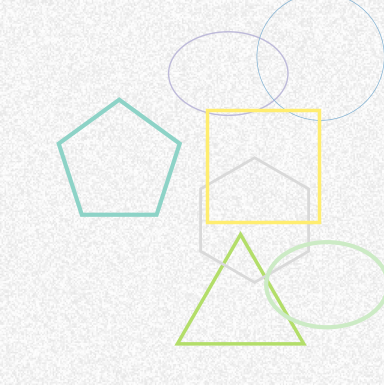[{"shape": "pentagon", "thickness": 3, "radius": 0.83, "center": [0.31, 0.576]}, {"shape": "oval", "thickness": 1, "radius": 0.78, "center": [0.593, 0.809]}, {"shape": "circle", "thickness": 0.5, "radius": 0.83, "center": [0.833, 0.853]}, {"shape": "triangle", "thickness": 2.5, "radius": 0.95, "center": [0.625, 0.202]}, {"shape": "hexagon", "thickness": 2, "radius": 0.81, "center": [0.661, 0.428]}, {"shape": "oval", "thickness": 3, "radius": 0.79, "center": [0.849, 0.26]}, {"shape": "square", "thickness": 2.5, "radius": 0.73, "center": [0.682, 0.569]}]